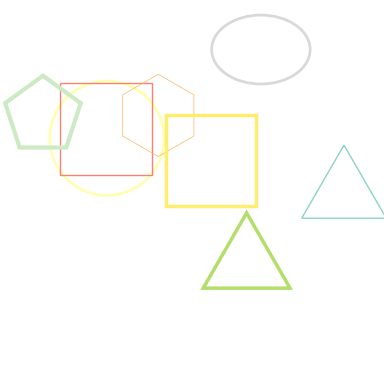[{"shape": "triangle", "thickness": 1, "radius": 0.63, "center": [0.893, 0.496]}, {"shape": "circle", "thickness": 2, "radius": 0.74, "center": [0.278, 0.641]}, {"shape": "square", "thickness": 1, "radius": 0.6, "center": [0.275, 0.665]}, {"shape": "hexagon", "thickness": 0.5, "radius": 0.53, "center": [0.411, 0.7]}, {"shape": "triangle", "thickness": 2.5, "radius": 0.65, "center": [0.641, 0.317]}, {"shape": "oval", "thickness": 2, "radius": 0.64, "center": [0.678, 0.871]}, {"shape": "pentagon", "thickness": 3, "radius": 0.52, "center": [0.112, 0.7]}, {"shape": "square", "thickness": 2.5, "radius": 0.59, "center": [0.548, 0.583]}]